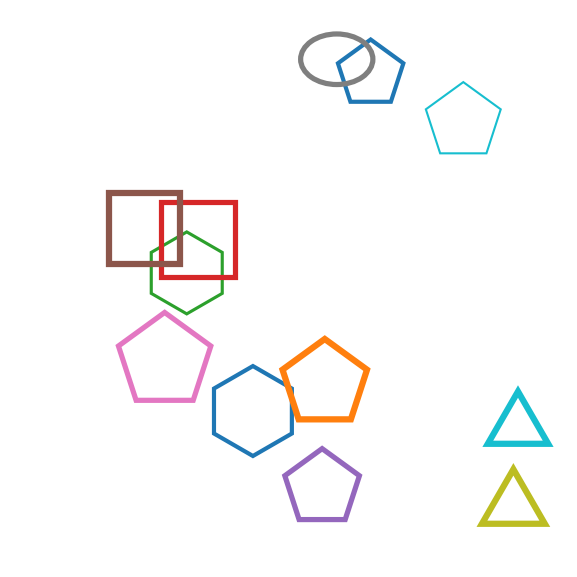[{"shape": "pentagon", "thickness": 2, "radius": 0.3, "center": [0.642, 0.871]}, {"shape": "hexagon", "thickness": 2, "radius": 0.39, "center": [0.438, 0.287]}, {"shape": "pentagon", "thickness": 3, "radius": 0.38, "center": [0.562, 0.335]}, {"shape": "hexagon", "thickness": 1.5, "radius": 0.35, "center": [0.323, 0.527]}, {"shape": "square", "thickness": 2.5, "radius": 0.32, "center": [0.343, 0.584]}, {"shape": "pentagon", "thickness": 2.5, "radius": 0.34, "center": [0.558, 0.154]}, {"shape": "square", "thickness": 3, "radius": 0.31, "center": [0.25, 0.604]}, {"shape": "pentagon", "thickness": 2.5, "radius": 0.42, "center": [0.285, 0.374]}, {"shape": "oval", "thickness": 2.5, "radius": 0.31, "center": [0.583, 0.897]}, {"shape": "triangle", "thickness": 3, "radius": 0.31, "center": [0.889, 0.124]}, {"shape": "pentagon", "thickness": 1, "radius": 0.34, "center": [0.802, 0.789]}, {"shape": "triangle", "thickness": 3, "radius": 0.3, "center": [0.897, 0.261]}]